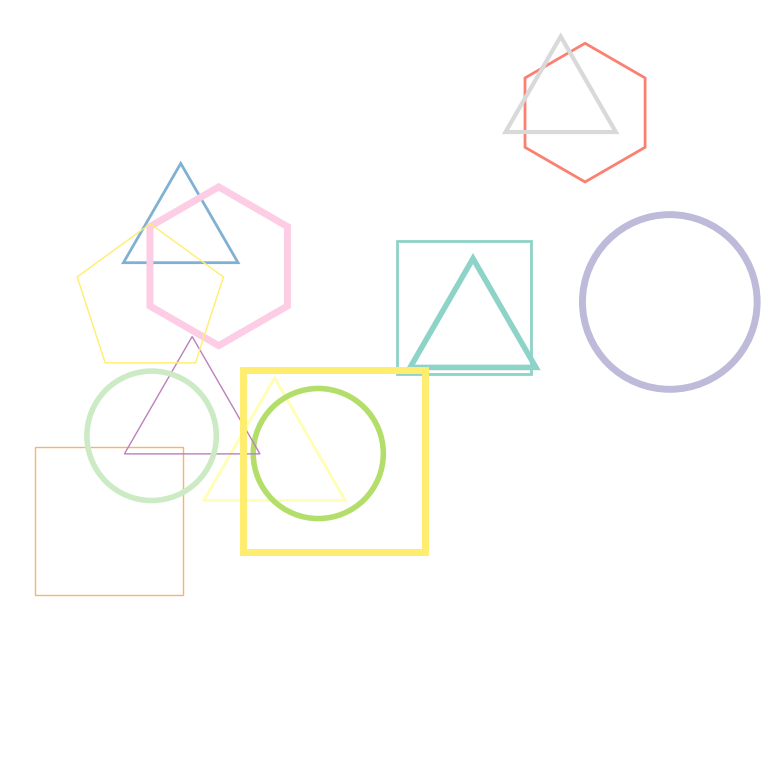[{"shape": "triangle", "thickness": 2, "radius": 0.47, "center": [0.614, 0.57]}, {"shape": "square", "thickness": 1, "radius": 0.43, "center": [0.603, 0.6]}, {"shape": "triangle", "thickness": 1, "radius": 0.53, "center": [0.356, 0.403]}, {"shape": "circle", "thickness": 2.5, "radius": 0.57, "center": [0.87, 0.608]}, {"shape": "hexagon", "thickness": 1, "radius": 0.45, "center": [0.76, 0.854]}, {"shape": "triangle", "thickness": 1, "radius": 0.43, "center": [0.235, 0.702]}, {"shape": "square", "thickness": 0.5, "radius": 0.48, "center": [0.141, 0.323]}, {"shape": "circle", "thickness": 2, "radius": 0.42, "center": [0.413, 0.411]}, {"shape": "hexagon", "thickness": 2.5, "radius": 0.52, "center": [0.284, 0.654]}, {"shape": "triangle", "thickness": 1.5, "radius": 0.41, "center": [0.728, 0.87]}, {"shape": "triangle", "thickness": 0.5, "radius": 0.51, "center": [0.25, 0.461]}, {"shape": "circle", "thickness": 2, "radius": 0.42, "center": [0.197, 0.434]}, {"shape": "pentagon", "thickness": 0.5, "radius": 0.5, "center": [0.195, 0.61]}, {"shape": "square", "thickness": 2.5, "radius": 0.59, "center": [0.434, 0.402]}]